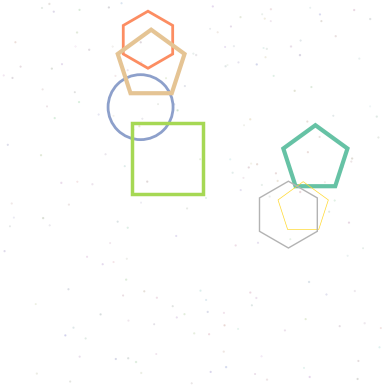[{"shape": "pentagon", "thickness": 3, "radius": 0.44, "center": [0.819, 0.587]}, {"shape": "hexagon", "thickness": 2, "radius": 0.37, "center": [0.384, 0.897]}, {"shape": "circle", "thickness": 2, "radius": 0.42, "center": [0.365, 0.722]}, {"shape": "square", "thickness": 2.5, "radius": 0.47, "center": [0.435, 0.589]}, {"shape": "pentagon", "thickness": 0.5, "radius": 0.34, "center": [0.787, 0.459]}, {"shape": "pentagon", "thickness": 3, "radius": 0.46, "center": [0.393, 0.832]}, {"shape": "hexagon", "thickness": 1, "radius": 0.43, "center": [0.749, 0.443]}]